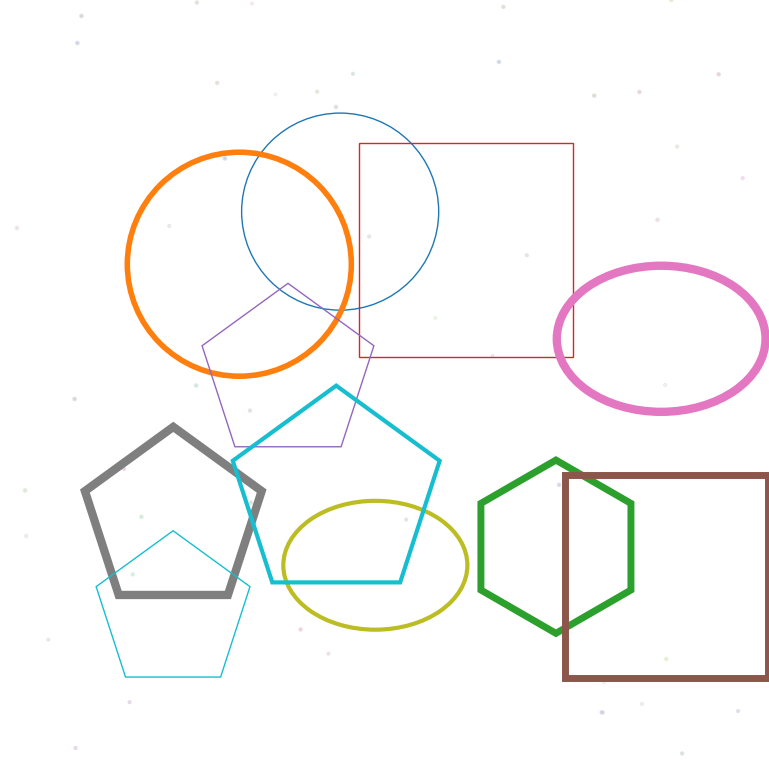[{"shape": "circle", "thickness": 0.5, "radius": 0.64, "center": [0.442, 0.725]}, {"shape": "circle", "thickness": 2, "radius": 0.73, "center": [0.311, 0.657]}, {"shape": "hexagon", "thickness": 2.5, "radius": 0.56, "center": [0.722, 0.29]}, {"shape": "square", "thickness": 0.5, "radius": 0.7, "center": [0.605, 0.675]}, {"shape": "pentagon", "thickness": 0.5, "radius": 0.59, "center": [0.374, 0.515]}, {"shape": "square", "thickness": 2.5, "radius": 0.66, "center": [0.866, 0.251]}, {"shape": "oval", "thickness": 3, "radius": 0.68, "center": [0.859, 0.56]}, {"shape": "pentagon", "thickness": 3, "radius": 0.6, "center": [0.225, 0.325]}, {"shape": "oval", "thickness": 1.5, "radius": 0.6, "center": [0.487, 0.266]}, {"shape": "pentagon", "thickness": 0.5, "radius": 0.53, "center": [0.225, 0.206]}, {"shape": "pentagon", "thickness": 1.5, "radius": 0.71, "center": [0.437, 0.358]}]